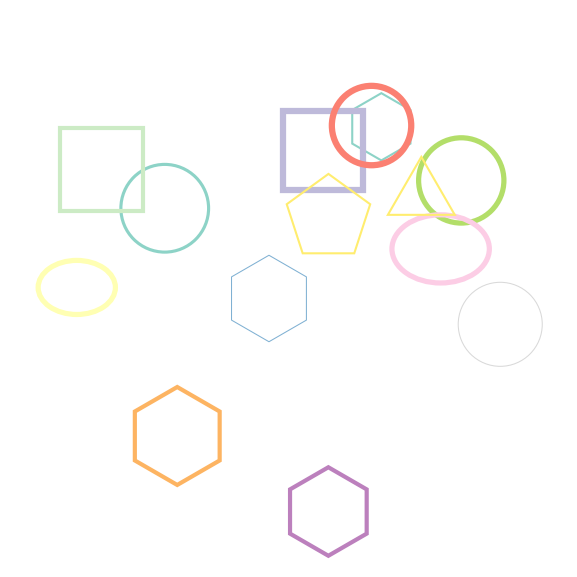[{"shape": "circle", "thickness": 1.5, "radius": 0.38, "center": [0.285, 0.639]}, {"shape": "hexagon", "thickness": 1, "radius": 0.29, "center": [0.66, 0.78]}, {"shape": "oval", "thickness": 2.5, "radius": 0.33, "center": [0.133, 0.501]}, {"shape": "square", "thickness": 3, "radius": 0.34, "center": [0.559, 0.738]}, {"shape": "circle", "thickness": 3, "radius": 0.34, "center": [0.643, 0.782]}, {"shape": "hexagon", "thickness": 0.5, "radius": 0.37, "center": [0.466, 0.482]}, {"shape": "hexagon", "thickness": 2, "radius": 0.42, "center": [0.307, 0.244]}, {"shape": "circle", "thickness": 2.5, "radius": 0.37, "center": [0.799, 0.687]}, {"shape": "oval", "thickness": 2.5, "radius": 0.42, "center": [0.763, 0.568]}, {"shape": "circle", "thickness": 0.5, "radius": 0.36, "center": [0.866, 0.438]}, {"shape": "hexagon", "thickness": 2, "radius": 0.38, "center": [0.569, 0.113]}, {"shape": "square", "thickness": 2, "radius": 0.36, "center": [0.175, 0.705]}, {"shape": "triangle", "thickness": 1, "radius": 0.33, "center": [0.73, 0.661]}, {"shape": "pentagon", "thickness": 1, "radius": 0.38, "center": [0.569, 0.622]}]